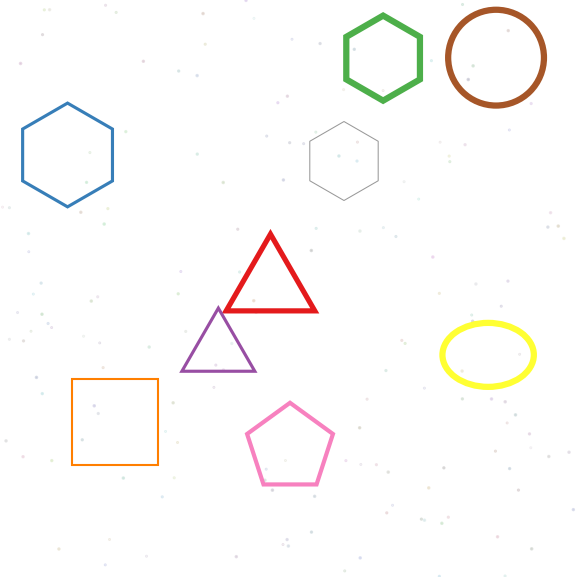[{"shape": "triangle", "thickness": 2.5, "radius": 0.44, "center": [0.468, 0.505]}, {"shape": "hexagon", "thickness": 1.5, "radius": 0.45, "center": [0.117, 0.731]}, {"shape": "hexagon", "thickness": 3, "radius": 0.37, "center": [0.663, 0.898]}, {"shape": "triangle", "thickness": 1.5, "radius": 0.36, "center": [0.378, 0.393]}, {"shape": "square", "thickness": 1, "radius": 0.37, "center": [0.199, 0.269]}, {"shape": "oval", "thickness": 3, "radius": 0.4, "center": [0.845, 0.385]}, {"shape": "circle", "thickness": 3, "radius": 0.41, "center": [0.859, 0.899]}, {"shape": "pentagon", "thickness": 2, "radius": 0.39, "center": [0.502, 0.224]}, {"shape": "hexagon", "thickness": 0.5, "radius": 0.34, "center": [0.596, 0.72]}]